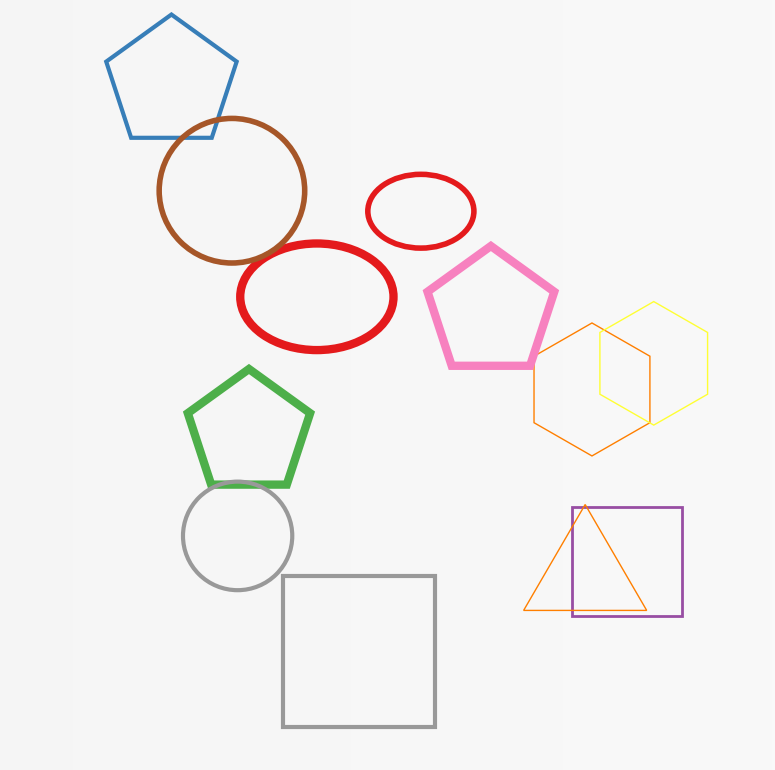[{"shape": "oval", "thickness": 3, "radius": 0.49, "center": [0.409, 0.615]}, {"shape": "oval", "thickness": 2, "radius": 0.34, "center": [0.543, 0.726]}, {"shape": "pentagon", "thickness": 1.5, "radius": 0.44, "center": [0.221, 0.893]}, {"shape": "pentagon", "thickness": 3, "radius": 0.41, "center": [0.321, 0.438]}, {"shape": "square", "thickness": 1, "radius": 0.35, "center": [0.809, 0.271]}, {"shape": "triangle", "thickness": 0.5, "radius": 0.46, "center": [0.755, 0.253]}, {"shape": "hexagon", "thickness": 0.5, "radius": 0.43, "center": [0.764, 0.494]}, {"shape": "hexagon", "thickness": 0.5, "radius": 0.4, "center": [0.844, 0.528]}, {"shape": "circle", "thickness": 2, "radius": 0.47, "center": [0.299, 0.752]}, {"shape": "pentagon", "thickness": 3, "radius": 0.43, "center": [0.633, 0.595]}, {"shape": "square", "thickness": 1.5, "radius": 0.49, "center": [0.463, 0.154]}, {"shape": "circle", "thickness": 1.5, "radius": 0.35, "center": [0.307, 0.304]}]